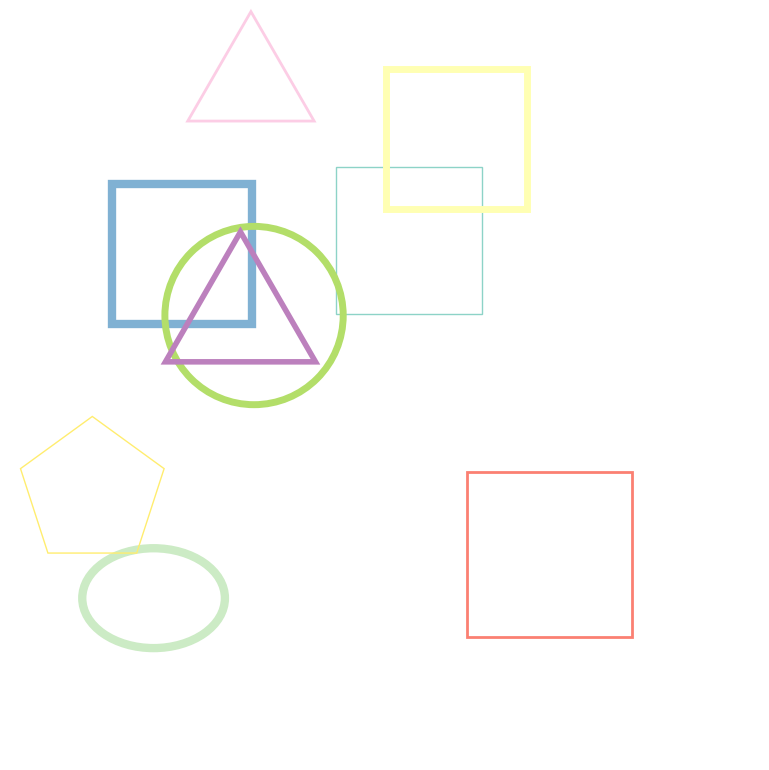[{"shape": "square", "thickness": 0.5, "radius": 0.47, "center": [0.531, 0.688]}, {"shape": "square", "thickness": 2.5, "radius": 0.46, "center": [0.593, 0.82]}, {"shape": "square", "thickness": 1, "radius": 0.54, "center": [0.713, 0.28]}, {"shape": "square", "thickness": 3, "radius": 0.45, "center": [0.236, 0.67]}, {"shape": "circle", "thickness": 2.5, "radius": 0.58, "center": [0.33, 0.59]}, {"shape": "triangle", "thickness": 1, "radius": 0.47, "center": [0.326, 0.89]}, {"shape": "triangle", "thickness": 2, "radius": 0.56, "center": [0.312, 0.586]}, {"shape": "oval", "thickness": 3, "radius": 0.46, "center": [0.199, 0.223]}, {"shape": "pentagon", "thickness": 0.5, "radius": 0.49, "center": [0.12, 0.361]}]